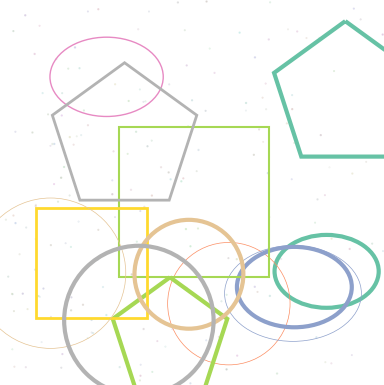[{"shape": "pentagon", "thickness": 3, "radius": 0.97, "center": [0.897, 0.751]}, {"shape": "oval", "thickness": 3, "radius": 0.68, "center": [0.848, 0.295]}, {"shape": "circle", "thickness": 0.5, "radius": 0.79, "center": [0.594, 0.211]}, {"shape": "oval", "thickness": 3, "radius": 0.75, "center": [0.765, 0.254]}, {"shape": "oval", "thickness": 0.5, "radius": 0.89, "center": [0.761, 0.238]}, {"shape": "oval", "thickness": 1, "radius": 0.74, "center": [0.277, 0.8]}, {"shape": "square", "thickness": 1.5, "radius": 0.97, "center": [0.504, 0.475]}, {"shape": "pentagon", "thickness": 3, "radius": 0.78, "center": [0.442, 0.123]}, {"shape": "square", "thickness": 2, "radius": 0.72, "center": [0.238, 0.317]}, {"shape": "circle", "thickness": 3, "radius": 0.71, "center": [0.491, 0.288]}, {"shape": "circle", "thickness": 0.5, "radius": 0.98, "center": [0.131, 0.29]}, {"shape": "pentagon", "thickness": 2, "radius": 0.99, "center": [0.324, 0.64]}, {"shape": "circle", "thickness": 3, "radius": 0.97, "center": [0.361, 0.168]}]